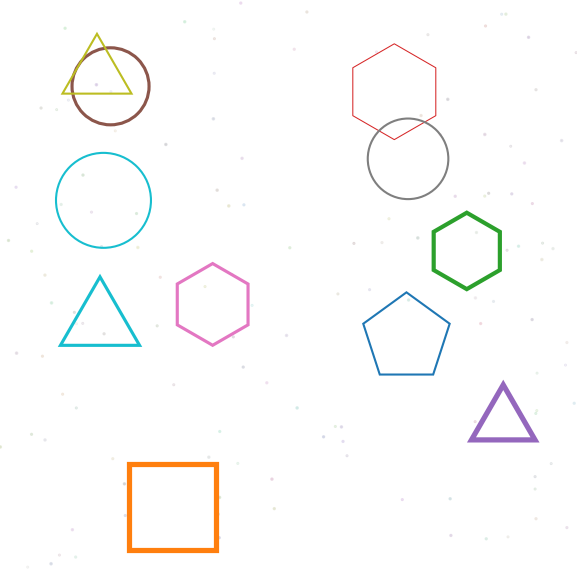[{"shape": "pentagon", "thickness": 1, "radius": 0.39, "center": [0.704, 0.414]}, {"shape": "square", "thickness": 2.5, "radius": 0.37, "center": [0.299, 0.121]}, {"shape": "hexagon", "thickness": 2, "radius": 0.33, "center": [0.808, 0.565]}, {"shape": "hexagon", "thickness": 0.5, "radius": 0.41, "center": [0.683, 0.84]}, {"shape": "triangle", "thickness": 2.5, "radius": 0.32, "center": [0.871, 0.269]}, {"shape": "circle", "thickness": 1.5, "radius": 0.33, "center": [0.191, 0.85]}, {"shape": "hexagon", "thickness": 1.5, "radius": 0.35, "center": [0.368, 0.472]}, {"shape": "circle", "thickness": 1, "radius": 0.35, "center": [0.707, 0.724]}, {"shape": "triangle", "thickness": 1, "radius": 0.35, "center": [0.168, 0.872]}, {"shape": "triangle", "thickness": 1.5, "radius": 0.4, "center": [0.173, 0.441]}, {"shape": "circle", "thickness": 1, "radius": 0.41, "center": [0.179, 0.652]}]